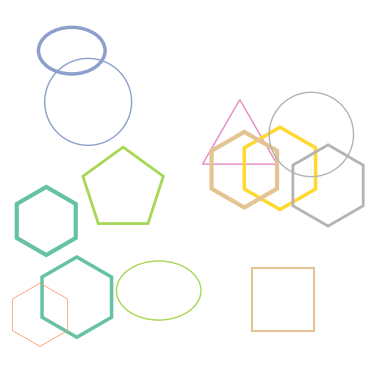[{"shape": "hexagon", "thickness": 2.5, "radius": 0.52, "center": [0.199, 0.228]}, {"shape": "hexagon", "thickness": 3, "radius": 0.44, "center": [0.12, 0.426]}, {"shape": "hexagon", "thickness": 0.5, "radius": 0.41, "center": [0.104, 0.182]}, {"shape": "circle", "thickness": 1, "radius": 0.56, "center": [0.229, 0.735]}, {"shape": "oval", "thickness": 2.5, "radius": 0.43, "center": [0.186, 0.868]}, {"shape": "triangle", "thickness": 1, "radius": 0.56, "center": [0.623, 0.629]}, {"shape": "oval", "thickness": 1, "radius": 0.55, "center": [0.412, 0.245]}, {"shape": "pentagon", "thickness": 2, "radius": 0.55, "center": [0.32, 0.508]}, {"shape": "hexagon", "thickness": 2.5, "radius": 0.53, "center": [0.727, 0.563]}, {"shape": "square", "thickness": 1.5, "radius": 0.41, "center": [0.736, 0.222]}, {"shape": "hexagon", "thickness": 3, "radius": 0.49, "center": [0.635, 0.559]}, {"shape": "circle", "thickness": 1, "radius": 0.55, "center": [0.809, 0.651]}, {"shape": "hexagon", "thickness": 2, "radius": 0.53, "center": [0.852, 0.518]}]